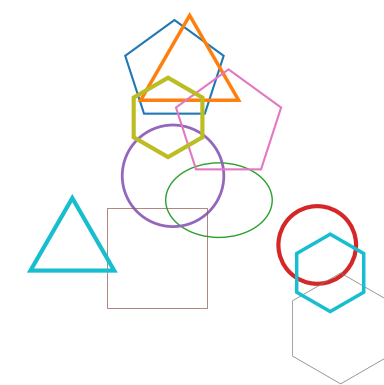[{"shape": "pentagon", "thickness": 1.5, "radius": 0.67, "center": [0.453, 0.814]}, {"shape": "triangle", "thickness": 2.5, "radius": 0.73, "center": [0.493, 0.813]}, {"shape": "oval", "thickness": 1, "radius": 0.69, "center": [0.569, 0.48]}, {"shape": "circle", "thickness": 3, "radius": 0.5, "center": [0.824, 0.364]}, {"shape": "circle", "thickness": 2, "radius": 0.66, "center": [0.449, 0.543]}, {"shape": "square", "thickness": 0.5, "radius": 0.65, "center": [0.408, 0.33]}, {"shape": "pentagon", "thickness": 1.5, "radius": 0.72, "center": [0.594, 0.676]}, {"shape": "hexagon", "thickness": 0.5, "radius": 0.72, "center": [0.885, 0.147]}, {"shape": "hexagon", "thickness": 3, "radius": 0.52, "center": [0.436, 0.695]}, {"shape": "triangle", "thickness": 3, "radius": 0.63, "center": [0.188, 0.36]}, {"shape": "hexagon", "thickness": 2.5, "radius": 0.5, "center": [0.858, 0.291]}]